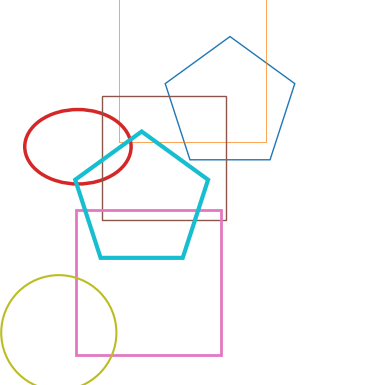[{"shape": "pentagon", "thickness": 1, "radius": 0.88, "center": [0.597, 0.728]}, {"shape": "square", "thickness": 0.5, "radius": 0.95, "center": [0.5, 0.823]}, {"shape": "oval", "thickness": 2.5, "radius": 0.69, "center": [0.202, 0.619]}, {"shape": "square", "thickness": 1, "radius": 0.81, "center": [0.425, 0.589]}, {"shape": "square", "thickness": 2, "radius": 0.94, "center": [0.387, 0.267]}, {"shape": "circle", "thickness": 1.5, "radius": 0.75, "center": [0.153, 0.136]}, {"shape": "pentagon", "thickness": 3, "radius": 0.91, "center": [0.368, 0.477]}]